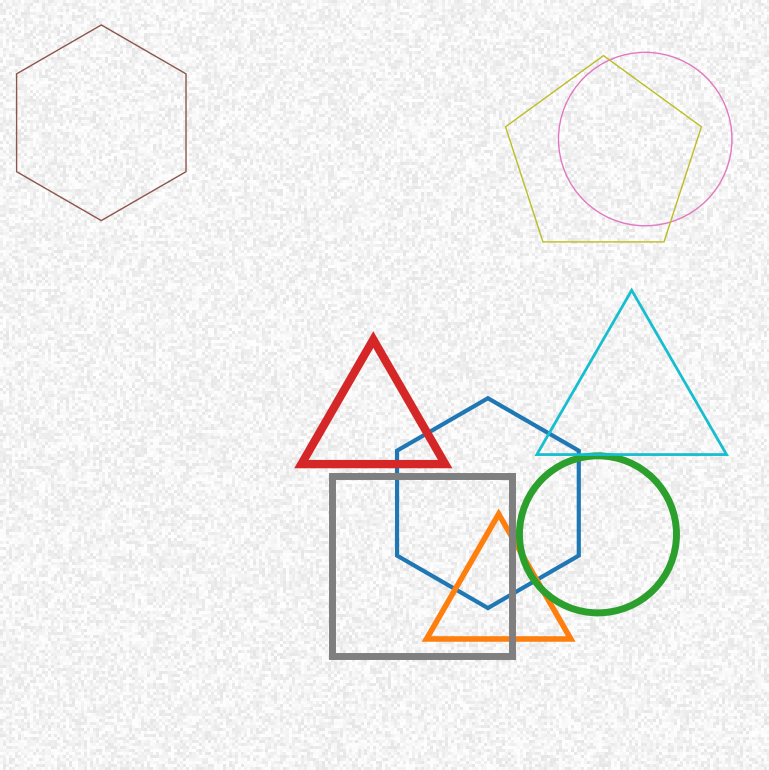[{"shape": "hexagon", "thickness": 1.5, "radius": 0.68, "center": [0.634, 0.347]}, {"shape": "triangle", "thickness": 2, "radius": 0.54, "center": [0.648, 0.224]}, {"shape": "circle", "thickness": 2.5, "radius": 0.51, "center": [0.777, 0.306]}, {"shape": "triangle", "thickness": 3, "radius": 0.54, "center": [0.485, 0.451]}, {"shape": "hexagon", "thickness": 0.5, "radius": 0.64, "center": [0.132, 0.841]}, {"shape": "circle", "thickness": 0.5, "radius": 0.56, "center": [0.838, 0.819]}, {"shape": "square", "thickness": 2.5, "radius": 0.58, "center": [0.548, 0.265]}, {"shape": "pentagon", "thickness": 0.5, "radius": 0.67, "center": [0.784, 0.794]}, {"shape": "triangle", "thickness": 1, "radius": 0.71, "center": [0.82, 0.481]}]